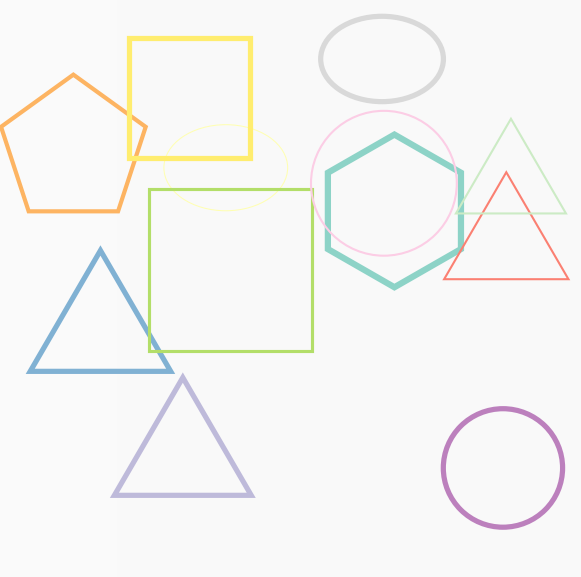[{"shape": "hexagon", "thickness": 3, "radius": 0.66, "center": [0.679, 0.634]}, {"shape": "oval", "thickness": 0.5, "radius": 0.53, "center": [0.388, 0.709]}, {"shape": "triangle", "thickness": 2.5, "radius": 0.68, "center": [0.314, 0.209]}, {"shape": "triangle", "thickness": 1, "radius": 0.62, "center": [0.871, 0.577]}, {"shape": "triangle", "thickness": 2.5, "radius": 0.7, "center": [0.173, 0.426]}, {"shape": "pentagon", "thickness": 2, "radius": 0.65, "center": [0.126, 0.739]}, {"shape": "square", "thickness": 1.5, "radius": 0.7, "center": [0.397, 0.531]}, {"shape": "circle", "thickness": 1, "radius": 0.63, "center": [0.66, 0.682]}, {"shape": "oval", "thickness": 2.5, "radius": 0.53, "center": [0.657, 0.897]}, {"shape": "circle", "thickness": 2.5, "radius": 0.51, "center": [0.865, 0.189]}, {"shape": "triangle", "thickness": 1, "radius": 0.55, "center": [0.879, 0.684]}, {"shape": "square", "thickness": 2.5, "radius": 0.52, "center": [0.327, 0.829]}]